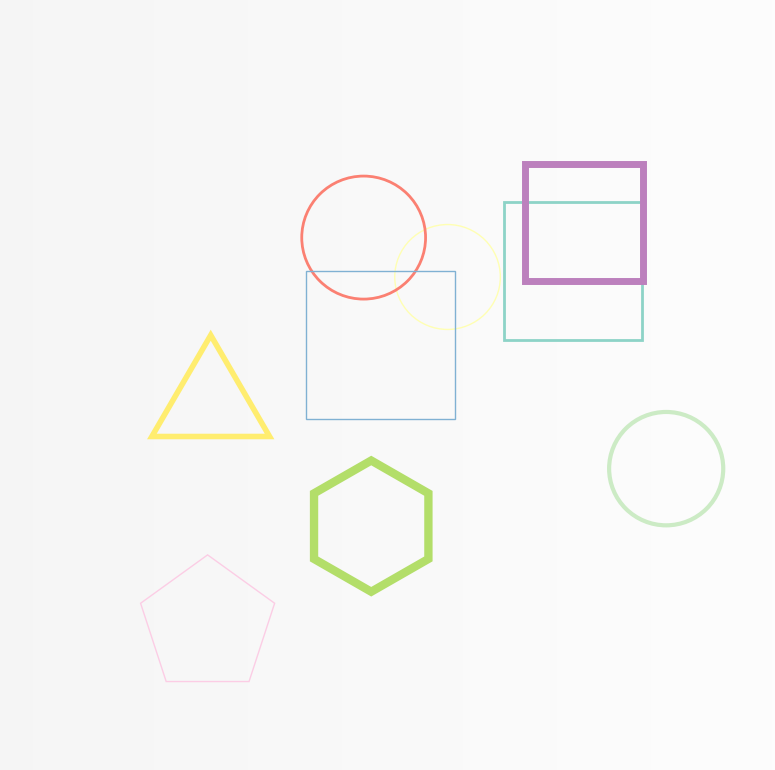[{"shape": "square", "thickness": 1, "radius": 0.45, "center": [0.739, 0.648]}, {"shape": "circle", "thickness": 0.5, "radius": 0.34, "center": [0.577, 0.64]}, {"shape": "circle", "thickness": 1, "radius": 0.4, "center": [0.469, 0.691]}, {"shape": "square", "thickness": 0.5, "radius": 0.48, "center": [0.49, 0.552]}, {"shape": "hexagon", "thickness": 3, "radius": 0.43, "center": [0.479, 0.317]}, {"shape": "pentagon", "thickness": 0.5, "radius": 0.45, "center": [0.268, 0.188]}, {"shape": "square", "thickness": 2.5, "radius": 0.38, "center": [0.754, 0.711]}, {"shape": "circle", "thickness": 1.5, "radius": 0.37, "center": [0.86, 0.391]}, {"shape": "triangle", "thickness": 2, "radius": 0.44, "center": [0.272, 0.477]}]